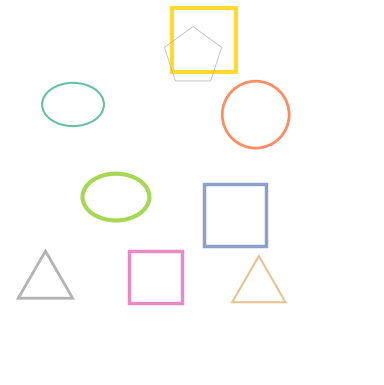[{"shape": "oval", "thickness": 1.5, "radius": 0.4, "center": [0.19, 0.729]}, {"shape": "circle", "thickness": 2, "radius": 0.43, "center": [0.664, 0.702]}, {"shape": "square", "thickness": 2.5, "radius": 0.4, "center": [0.611, 0.442]}, {"shape": "square", "thickness": 2.5, "radius": 0.34, "center": [0.404, 0.28]}, {"shape": "oval", "thickness": 3, "radius": 0.43, "center": [0.301, 0.488]}, {"shape": "square", "thickness": 3, "radius": 0.42, "center": [0.529, 0.895]}, {"shape": "triangle", "thickness": 1.5, "radius": 0.4, "center": [0.672, 0.255]}, {"shape": "triangle", "thickness": 2, "radius": 0.41, "center": [0.118, 0.266]}, {"shape": "pentagon", "thickness": 0.5, "radius": 0.39, "center": [0.501, 0.853]}]